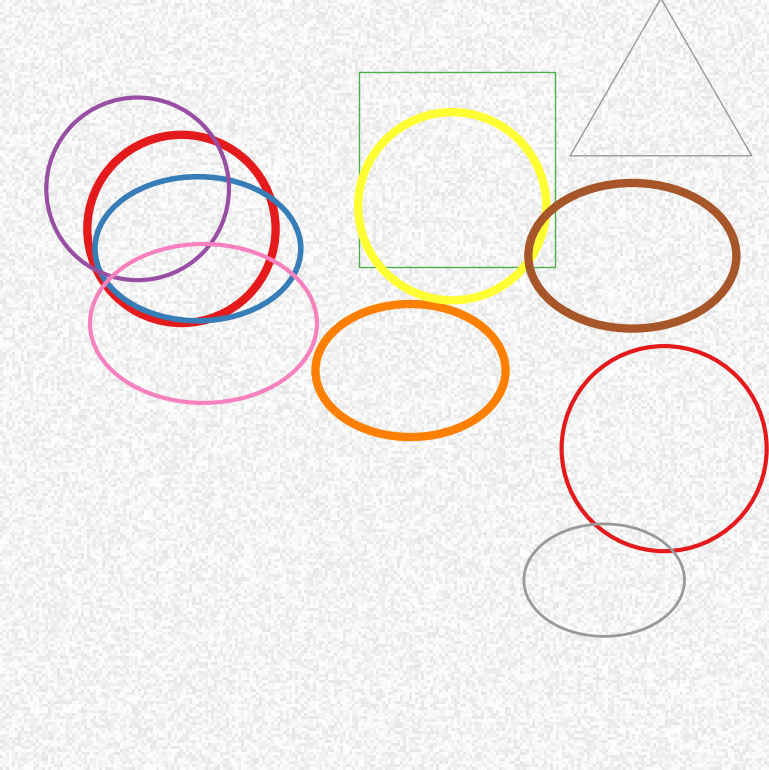[{"shape": "circle", "thickness": 3, "radius": 0.61, "center": [0.236, 0.703]}, {"shape": "circle", "thickness": 1.5, "radius": 0.67, "center": [0.863, 0.417]}, {"shape": "oval", "thickness": 2, "radius": 0.67, "center": [0.257, 0.677]}, {"shape": "square", "thickness": 0.5, "radius": 0.63, "center": [0.593, 0.78]}, {"shape": "circle", "thickness": 1.5, "radius": 0.59, "center": [0.179, 0.755]}, {"shape": "oval", "thickness": 3, "radius": 0.62, "center": [0.533, 0.519]}, {"shape": "circle", "thickness": 3, "radius": 0.61, "center": [0.587, 0.732]}, {"shape": "oval", "thickness": 3, "radius": 0.68, "center": [0.821, 0.668]}, {"shape": "oval", "thickness": 1.5, "radius": 0.74, "center": [0.264, 0.58]}, {"shape": "oval", "thickness": 1, "radius": 0.52, "center": [0.785, 0.247]}, {"shape": "triangle", "thickness": 0.5, "radius": 0.68, "center": [0.858, 0.866]}]